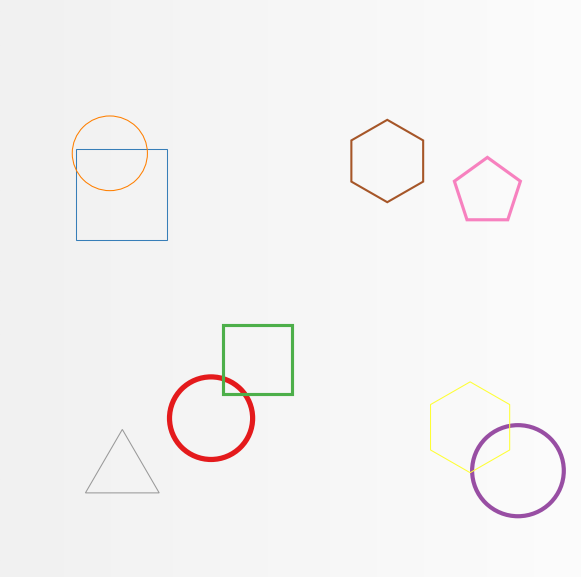[{"shape": "circle", "thickness": 2.5, "radius": 0.36, "center": [0.363, 0.275]}, {"shape": "square", "thickness": 0.5, "radius": 0.39, "center": [0.209, 0.662]}, {"shape": "square", "thickness": 1.5, "radius": 0.3, "center": [0.443, 0.377]}, {"shape": "circle", "thickness": 2, "radius": 0.39, "center": [0.891, 0.184]}, {"shape": "circle", "thickness": 0.5, "radius": 0.32, "center": [0.189, 0.734]}, {"shape": "hexagon", "thickness": 0.5, "radius": 0.39, "center": [0.809, 0.259]}, {"shape": "hexagon", "thickness": 1, "radius": 0.36, "center": [0.666, 0.72]}, {"shape": "pentagon", "thickness": 1.5, "radius": 0.3, "center": [0.839, 0.667]}, {"shape": "triangle", "thickness": 0.5, "radius": 0.37, "center": [0.21, 0.182]}]